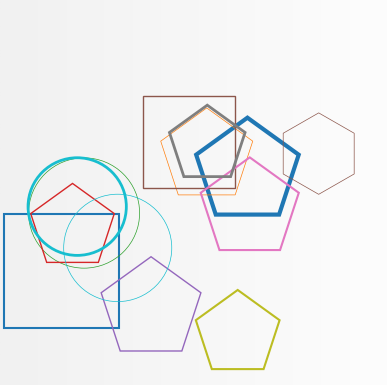[{"shape": "square", "thickness": 1.5, "radius": 0.74, "center": [0.158, 0.297]}, {"shape": "pentagon", "thickness": 3, "radius": 0.7, "center": [0.639, 0.555]}, {"shape": "pentagon", "thickness": 0.5, "radius": 0.62, "center": [0.534, 0.595]}, {"shape": "circle", "thickness": 0.5, "radius": 0.72, "center": [0.217, 0.447]}, {"shape": "pentagon", "thickness": 1, "radius": 0.57, "center": [0.187, 0.41]}, {"shape": "pentagon", "thickness": 1, "radius": 0.68, "center": [0.39, 0.198]}, {"shape": "square", "thickness": 1, "radius": 0.6, "center": [0.488, 0.63]}, {"shape": "hexagon", "thickness": 0.5, "radius": 0.53, "center": [0.822, 0.601]}, {"shape": "pentagon", "thickness": 1.5, "radius": 0.67, "center": [0.645, 0.458]}, {"shape": "pentagon", "thickness": 2, "radius": 0.51, "center": [0.535, 0.624]}, {"shape": "pentagon", "thickness": 1.5, "radius": 0.57, "center": [0.613, 0.133]}, {"shape": "circle", "thickness": 0.5, "radius": 0.7, "center": [0.304, 0.356]}, {"shape": "circle", "thickness": 2, "radius": 0.63, "center": [0.199, 0.463]}]